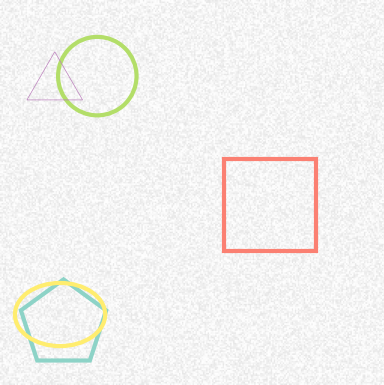[{"shape": "pentagon", "thickness": 3, "radius": 0.58, "center": [0.165, 0.158]}, {"shape": "square", "thickness": 3, "radius": 0.59, "center": [0.702, 0.468]}, {"shape": "circle", "thickness": 3, "radius": 0.51, "center": [0.253, 0.802]}, {"shape": "triangle", "thickness": 0.5, "radius": 0.42, "center": [0.142, 0.782]}, {"shape": "oval", "thickness": 3, "radius": 0.59, "center": [0.156, 0.183]}]